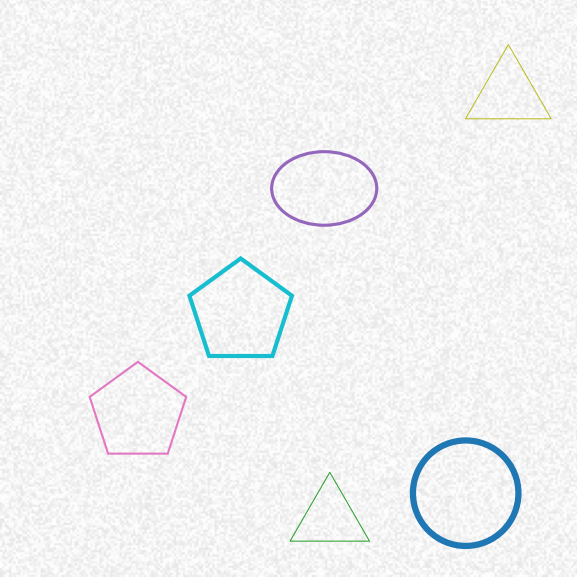[{"shape": "circle", "thickness": 3, "radius": 0.46, "center": [0.806, 0.145]}, {"shape": "triangle", "thickness": 0.5, "radius": 0.4, "center": [0.571, 0.102]}, {"shape": "oval", "thickness": 1.5, "radius": 0.46, "center": [0.561, 0.673]}, {"shape": "pentagon", "thickness": 1, "radius": 0.44, "center": [0.239, 0.285]}, {"shape": "triangle", "thickness": 0.5, "radius": 0.43, "center": [0.88, 0.836]}, {"shape": "pentagon", "thickness": 2, "radius": 0.47, "center": [0.417, 0.458]}]